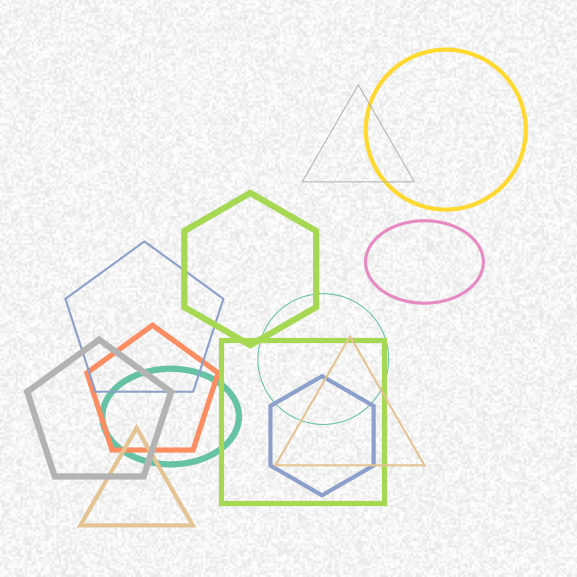[{"shape": "circle", "thickness": 0.5, "radius": 0.57, "center": [0.56, 0.377]}, {"shape": "oval", "thickness": 3, "radius": 0.59, "center": [0.295, 0.278]}, {"shape": "pentagon", "thickness": 2.5, "radius": 0.6, "center": [0.264, 0.317]}, {"shape": "hexagon", "thickness": 2, "radius": 0.52, "center": [0.558, 0.245]}, {"shape": "pentagon", "thickness": 1, "radius": 0.72, "center": [0.25, 0.437]}, {"shape": "oval", "thickness": 1.5, "radius": 0.51, "center": [0.735, 0.545]}, {"shape": "square", "thickness": 2.5, "radius": 0.7, "center": [0.524, 0.269]}, {"shape": "hexagon", "thickness": 3, "radius": 0.66, "center": [0.433, 0.533]}, {"shape": "circle", "thickness": 2, "radius": 0.69, "center": [0.772, 0.775]}, {"shape": "triangle", "thickness": 1, "radius": 0.75, "center": [0.606, 0.268]}, {"shape": "triangle", "thickness": 2, "radius": 0.56, "center": [0.236, 0.146]}, {"shape": "pentagon", "thickness": 3, "radius": 0.65, "center": [0.172, 0.28]}, {"shape": "triangle", "thickness": 0.5, "radius": 0.56, "center": [0.62, 0.74]}]